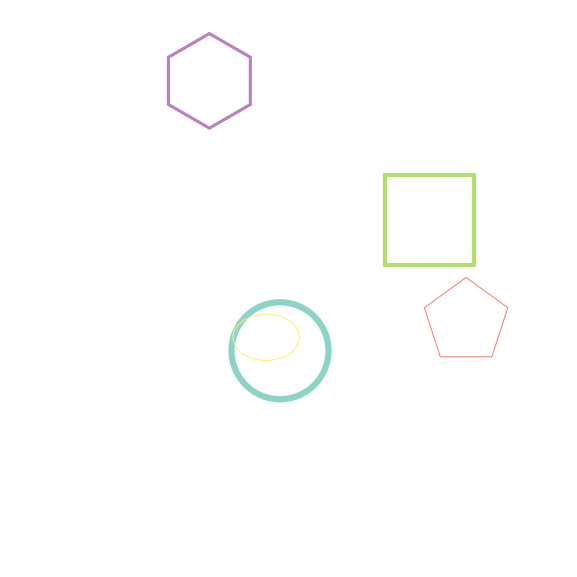[{"shape": "circle", "thickness": 3, "radius": 0.42, "center": [0.485, 0.392]}, {"shape": "pentagon", "thickness": 0.5, "radius": 0.38, "center": [0.807, 0.443]}, {"shape": "square", "thickness": 2, "radius": 0.39, "center": [0.744, 0.618]}, {"shape": "hexagon", "thickness": 1.5, "radius": 0.41, "center": [0.363, 0.859]}, {"shape": "oval", "thickness": 0.5, "radius": 0.29, "center": [0.461, 0.415]}]